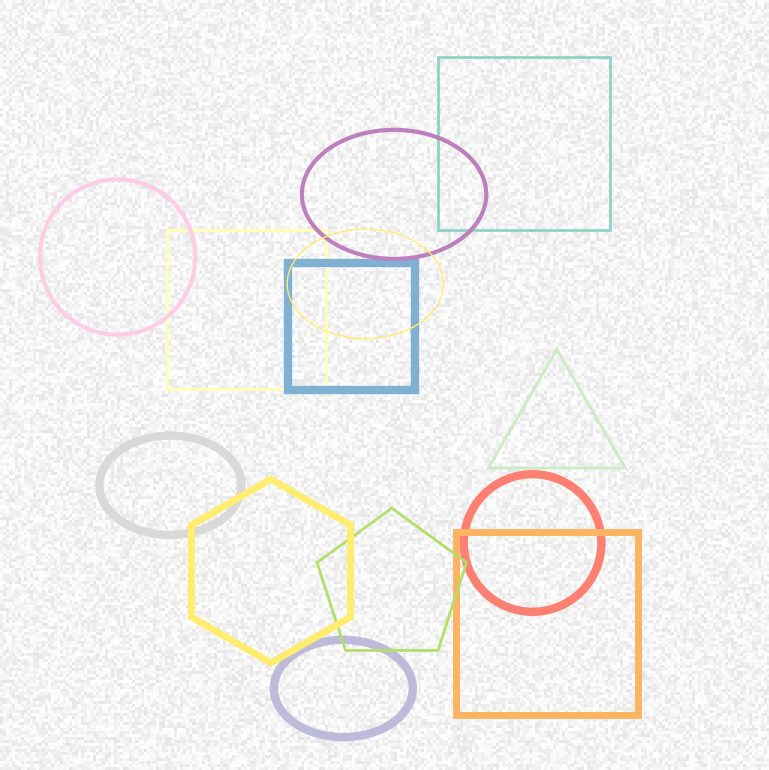[{"shape": "square", "thickness": 1, "radius": 0.56, "center": [0.681, 0.814]}, {"shape": "square", "thickness": 1, "radius": 0.51, "center": [0.32, 0.598]}, {"shape": "oval", "thickness": 3, "radius": 0.45, "center": [0.446, 0.106]}, {"shape": "circle", "thickness": 3, "radius": 0.45, "center": [0.692, 0.295]}, {"shape": "square", "thickness": 3, "radius": 0.41, "center": [0.456, 0.576]}, {"shape": "square", "thickness": 2.5, "radius": 0.59, "center": [0.711, 0.19]}, {"shape": "pentagon", "thickness": 1, "radius": 0.51, "center": [0.509, 0.238]}, {"shape": "circle", "thickness": 1.5, "radius": 0.5, "center": [0.153, 0.666]}, {"shape": "oval", "thickness": 3, "radius": 0.46, "center": [0.221, 0.37]}, {"shape": "oval", "thickness": 1.5, "radius": 0.6, "center": [0.512, 0.748]}, {"shape": "triangle", "thickness": 1, "radius": 0.51, "center": [0.723, 0.444]}, {"shape": "hexagon", "thickness": 2.5, "radius": 0.6, "center": [0.352, 0.258]}, {"shape": "oval", "thickness": 0.5, "radius": 0.51, "center": [0.475, 0.631]}]